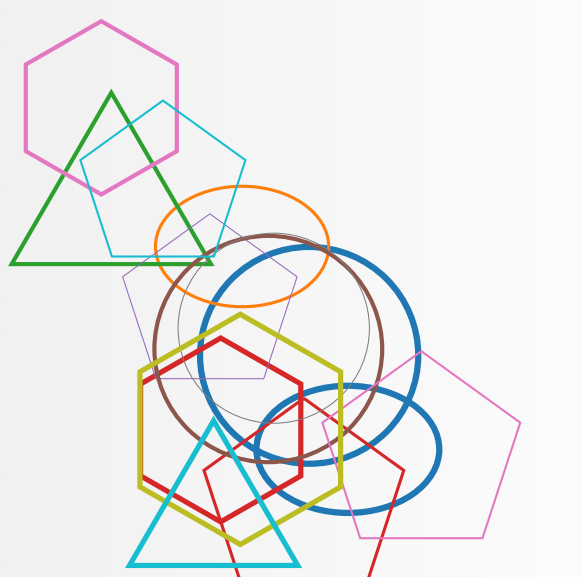[{"shape": "circle", "thickness": 3, "radius": 0.94, "center": [0.532, 0.384]}, {"shape": "oval", "thickness": 3, "radius": 0.79, "center": [0.598, 0.221]}, {"shape": "oval", "thickness": 1.5, "radius": 0.74, "center": [0.416, 0.572]}, {"shape": "triangle", "thickness": 2, "radius": 0.99, "center": [0.191, 0.641]}, {"shape": "hexagon", "thickness": 2.5, "radius": 0.8, "center": [0.38, 0.255]}, {"shape": "pentagon", "thickness": 1.5, "radius": 0.9, "center": [0.523, 0.129]}, {"shape": "pentagon", "thickness": 0.5, "radius": 0.79, "center": [0.361, 0.471]}, {"shape": "circle", "thickness": 2, "radius": 0.98, "center": [0.462, 0.395]}, {"shape": "hexagon", "thickness": 2, "radius": 0.75, "center": [0.174, 0.812]}, {"shape": "pentagon", "thickness": 1, "radius": 0.89, "center": [0.725, 0.212]}, {"shape": "circle", "thickness": 0.5, "radius": 0.82, "center": [0.471, 0.431]}, {"shape": "hexagon", "thickness": 2.5, "radius": 1.0, "center": [0.413, 0.256]}, {"shape": "pentagon", "thickness": 1, "radius": 0.75, "center": [0.28, 0.676]}, {"shape": "triangle", "thickness": 2.5, "radius": 0.84, "center": [0.368, 0.104]}]